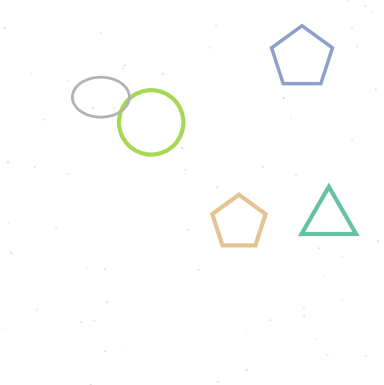[{"shape": "triangle", "thickness": 3, "radius": 0.41, "center": [0.854, 0.433]}, {"shape": "pentagon", "thickness": 2.5, "radius": 0.42, "center": [0.784, 0.85]}, {"shape": "circle", "thickness": 3, "radius": 0.42, "center": [0.393, 0.682]}, {"shape": "pentagon", "thickness": 3, "radius": 0.36, "center": [0.621, 0.421]}, {"shape": "oval", "thickness": 2, "radius": 0.37, "center": [0.262, 0.748]}]